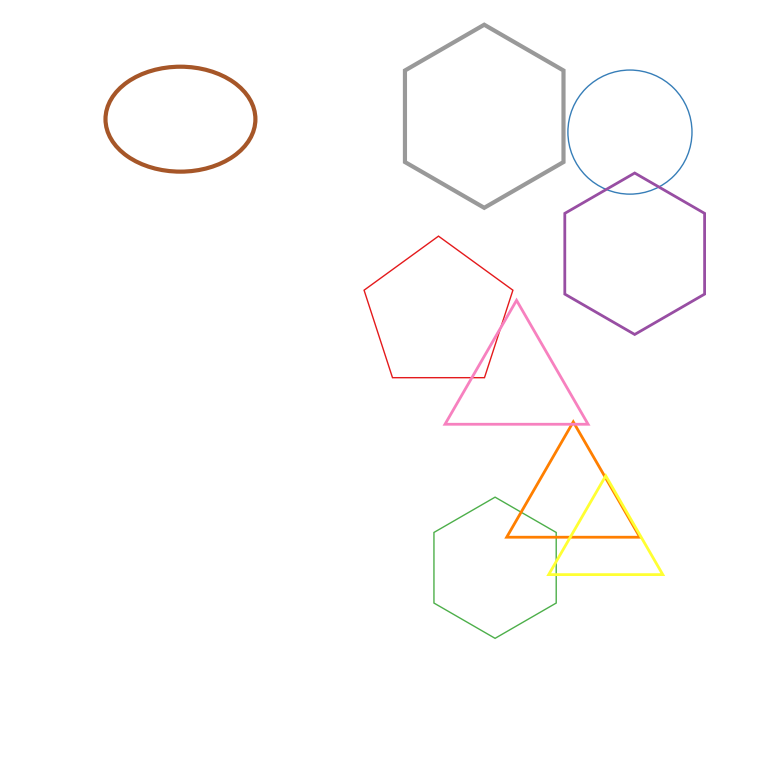[{"shape": "pentagon", "thickness": 0.5, "radius": 0.51, "center": [0.569, 0.592]}, {"shape": "circle", "thickness": 0.5, "radius": 0.4, "center": [0.818, 0.828]}, {"shape": "hexagon", "thickness": 0.5, "radius": 0.46, "center": [0.643, 0.263]}, {"shape": "hexagon", "thickness": 1, "radius": 0.52, "center": [0.824, 0.67]}, {"shape": "triangle", "thickness": 1, "radius": 0.5, "center": [0.745, 0.352]}, {"shape": "triangle", "thickness": 1, "radius": 0.43, "center": [0.787, 0.297]}, {"shape": "oval", "thickness": 1.5, "radius": 0.49, "center": [0.234, 0.845]}, {"shape": "triangle", "thickness": 1, "radius": 0.54, "center": [0.671, 0.503]}, {"shape": "hexagon", "thickness": 1.5, "radius": 0.59, "center": [0.629, 0.849]}]